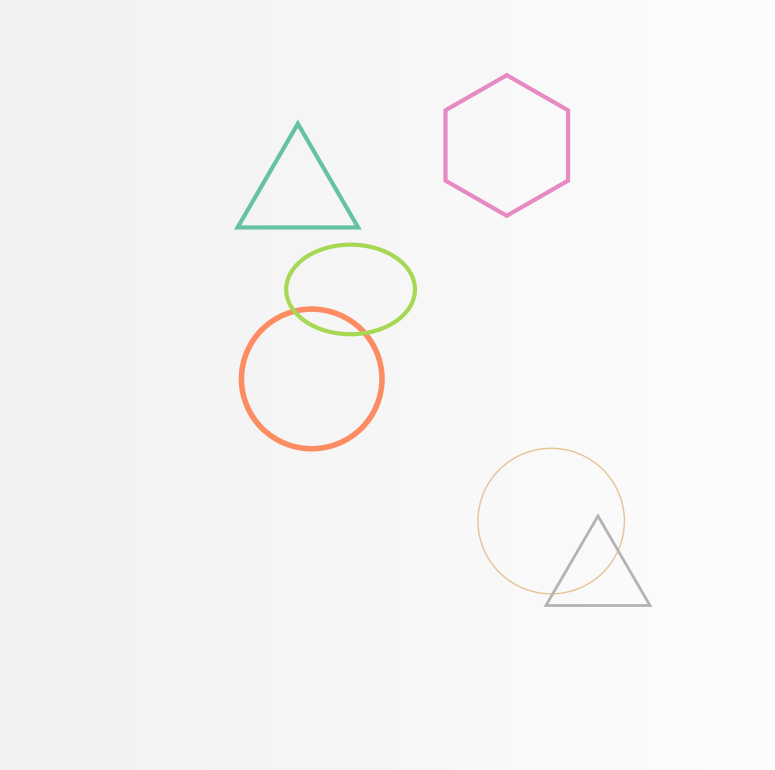[{"shape": "triangle", "thickness": 1.5, "radius": 0.45, "center": [0.384, 0.75]}, {"shape": "circle", "thickness": 2, "radius": 0.45, "center": [0.402, 0.508]}, {"shape": "hexagon", "thickness": 1.5, "radius": 0.46, "center": [0.654, 0.811]}, {"shape": "oval", "thickness": 1.5, "radius": 0.42, "center": [0.452, 0.624]}, {"shape": "circle", "thickness": 0.5, "radius": 0.47, "center": [0.711, 0.323]}, {"shape": "triangle", "thickness": 1, "radius": 0.39, "center": [0.772, 0.252]}]